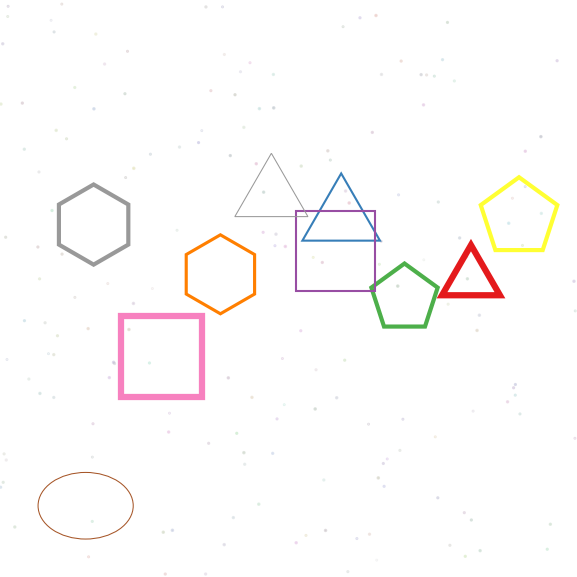[{"shape": "triangle", "thickness": 3, "radius": 0.29, "center": [0.816, 0.517]}, {"shape": "triangle", "thickness": 1, "radius": 0.39, "center": [0.591, 0.621]}, {"shape": "pentagon", "thickness": 2, "radius": 0.3, "center": [0.7, 0.482]}, {"shape": "square", "thickness": 1, "radius": 0.34, "center": [0.581, 0.564]}, {"shape": "hexagon", "thickness": 1.5, "radius": 0.34, "center": [0.382, 0.524]}, {"shape": "pentagon", "thickness": 2, "radius": 0.35, "center": [0.899, 0.622]}, {"shape": "oval", "thickness": 0.5, "radius": 0.41, "center": [0.148, 0.123]}, {"shape": "square", "thickness": 3, "radius": 0.35, "center": [0.28, 0.382]}, {"shape": "hexagon", "thickness": 2, "radius": 0.35, "center": [0.162, 0.61]}, {"shape": "triangle", "thickness": 0.5, "radius": 0.37, "center": [0.47, 0.661]}]